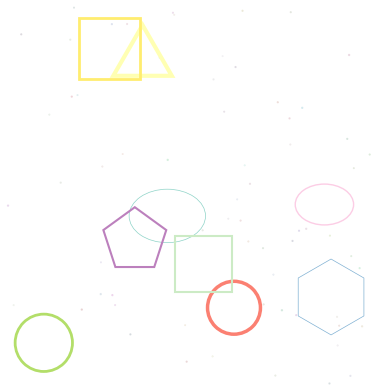[{"shape": "oval", "thickness": 0.5, "radius": 0.5, "center": [0.435, 0.439]}, {"shape": "triangle", "thickness": 3, "radius": 0.44, "center": [0.37, 0.847]}, {"shape": "circle", "thickness": 2.5, "radius": 0.34, "center": [0.608, 0.201]}, {"shape": "hexagon", "thickness": 0.5, "radius": 0.49, "center": [0.86, 0.229]}, {"shape": "circle", "thickness": 2, "radius": 0.37, "center": [0.114, 0.11]}, {"shape": "oval", "thickness": 1, "radius": 0.38, "center": [0.843, 0.469]}, {"shape": "pentagon", "thickness": 1.5, "radius": 0.43, "center": [0.35, 0.376]}, {"shape": "square", "thickness": 1.5, "radius": 0.36, "center": [0.529, 0.315]}, {"shape": "square", "thickness": 2, "radius": 0.39, "center": [0.285, 0.874]}]